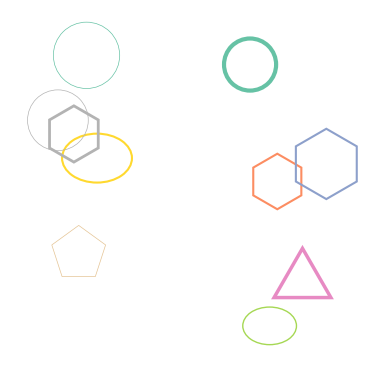[{"shape": "circle", "thickness": 0.5, "radius": 0.43, "center": [0.225, 0.856]}, {"shape": "circle", "thickness": 3, "radius": 0.34, "center": [0.65, 0.832]}, {"shape": "hexagon", "thickness": 1.5, "radius": 0.36, "center": [0.72, 0.529]}, {"shape": "hexagon", "thickness": 1.5, "radius": 0.46, "center": [0.848, 0.574]}, {"shape": "triangle", "thickness": 2.5, "radius": 0.43, "center": [0.786, 0.27]}, {"shape": "oval", "thickness": 1, "radius": 0.35, "center": [0.7, 0.154]}, {"shape": "oval", "thickness": 1.5, "radius": 0.45, "center": [0.252, 0.589]}, {"shape": "pentagon", "thickness": 0.5, "radius": 0.37, "center": [0.204, 0.341]}, {"shape": "circle", "thickness": 0.5, "radius": 0.39, "center": [0.15, 0.688]}, {"shape": "hexagon", "thickness": 2, "radius": 0.37, "center": [0.192, 0.652]}]